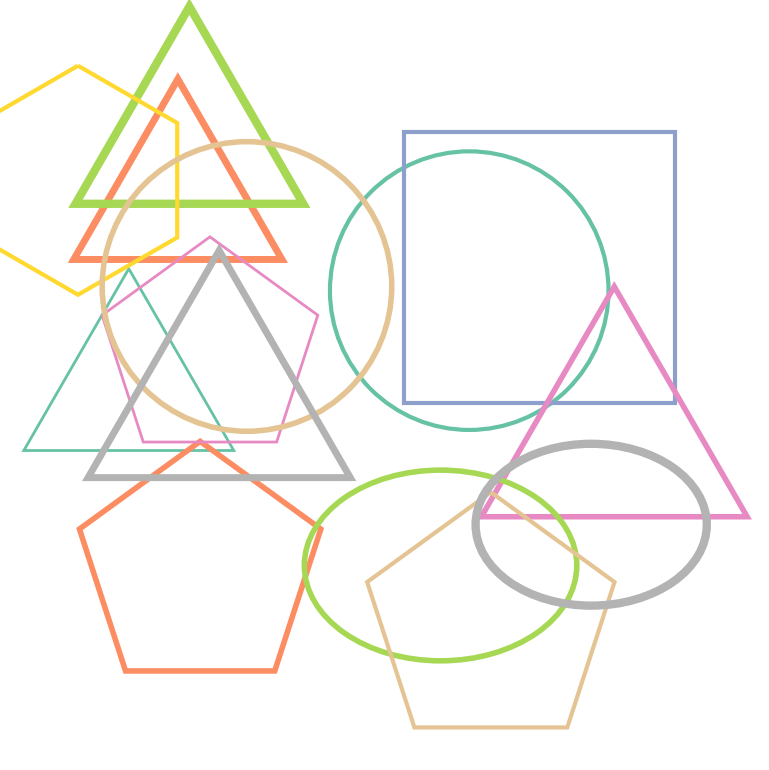[{"shape": "circle", "thickness": 1.5, "radius": 0.9, "center": [0.609, 0.623]}, {"shape": "triangle", "thickness": 1, "radius": 0.79, "center": [0.167, 0.494]}, {"shape": "triangle", "thickness": 2.5, "radius": 0.78, "center": [0.231, 0.741]}, {"shape": "pentagon", "thickness": 2, "radius": 0.82, "center": [0.26, 0.262]}, {"shape": "square", "thickness": 1.5, "radius": 0.88, "center": [0.701, 0.652]}, {"shape": "pentagon", "thickness": 1, "radius": 0.74, "center": [0.273, 0.545]}, {"shape": "triangle", "thickness": 2, "radius": 1.0, "center": [0.798, 0.429]}, {"shape": "oval", "thickness": 2, "radius": 0.88, "center": [0.572, 0.266]}, {"shape": "triangle", "thickness": 3, "radius": 0.85, "center": [0.246, 0.821]}, {"shape": "hexagon", "thickness": 1.5, "radius": 0.74, "center": [0.101, 0.766]}, {"shape": "pentagon", "thickness": 1.5, "radius": 0.84, "center": [0.637, 0.192]}, {"shape": "circle", "thickness": 2, "radius": 0.94, "center": [0.321, 0.628]}, {"shape": "oval", "thickness": 3, "radius": 0.75, "center": [0.768, 0.319]}, {"shape": "triangle", "thickness": 2.5, "radius": 0.98, "center": [0.285, 0.478]}]